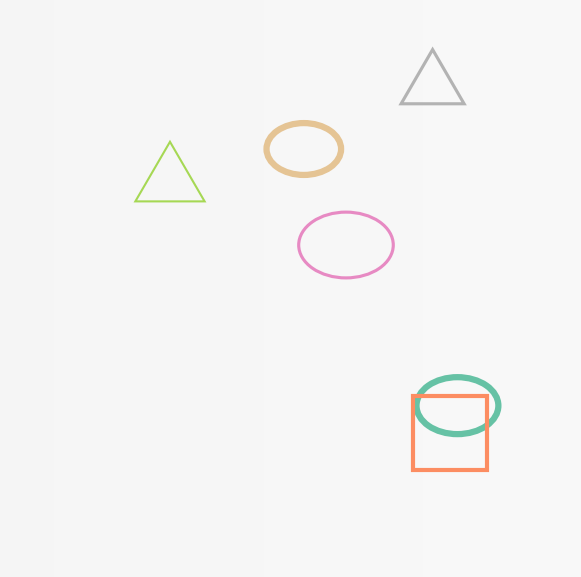[{"shape": "oval", "thickness": 3, "radius": 0.35, "center": [0.787, 0.297]}, {"shape": "square", "thickness": 2, "radius": 0.32, "center": [0.775, 0.249]}, {"shape": "oval", "thickness": 1.5, "radius": 0.41, "center": [0.595, 0.575]}, {"shape": "triangle", "thickness": 1, "radius": 0.34, "center": [0.292, 0.685]}, {"shape": "oval", "thickness": 3, "radius": 0.32, "center": [0.523, 0.741]}, {"shape": "triangle", "thickness": 1.5, "radius": 0.31, "center": [0.744, 0.851]}]